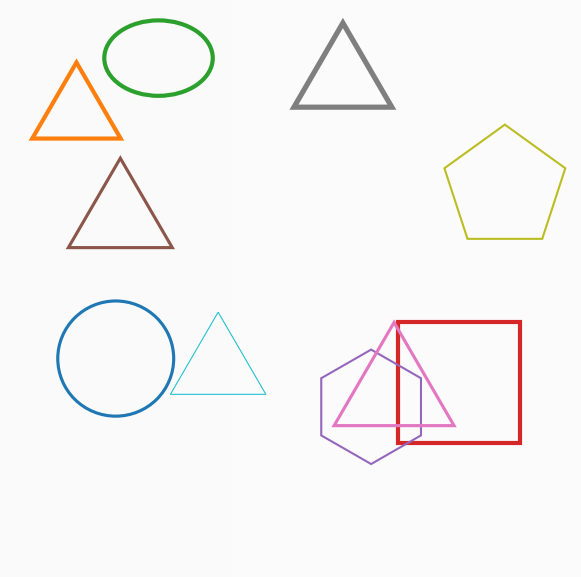[{"shape": "circle", "thickness": 1.5, "radius": 0.5, "center": [0.199, 0.378]}, {"shape": "triangle", "thickness": 2, "radius": 0.44, "center": [0.132, 0.803]}, {"shape": "oval", "thickness": 2, "radius": 0.47, "center": [0.273, 0.899]}, {"shape": "square", "thickness": 2, "radius": 0.52, "center": [0.79, 0.337]}, {"shape": "hexagon", "thickness": 1, "radius": 0.5, "center": [0.638, 0.295]}, {"shape": "triangle", "thickness": 1.5, "radius": 0.52, "center": [0.207, 0.622]}, {"shape": "triangle", "thickness": 1.5, "radius": 0.6, "center": [0.678, 0.322]}, {"shape": "triangle", "thickness": 2.5, "radius": 0.49, "center": [0.59, 0.862]}, {"shape": "pentagon", "thickness": 1, "radius": 0.55, "center": [0.869, 0.674]}, {"shape": "triangle", "thickness": 0.5, "radius": 0.47, "center": [0.375, 0.364]}]